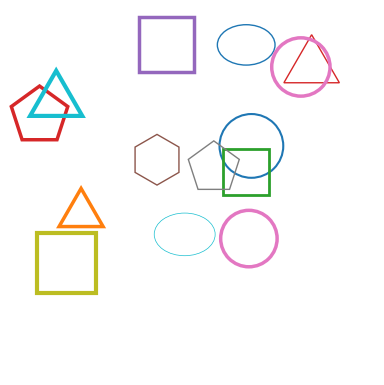[{"shape": "circle", "thickness": 1.5, "radius": 0.41, "center": [0.653, 0.621]}, {"shape": "oval", "thickness": 1, "radius": 0.37, "center": [0.639, 0.883]}, {"shape": "triangle", "thickness": 2.5, "radius": 0.33, "center": [0.211, 0.445]}, {"shape": "square", "thickness": 2, "radius": 0.3, "center": [0.639, 0.553]}, {"shape": "pentagon", "thickness": 2.5, "radius": 0.39, "center": [0.103, 0.699]}, {"shape": "triangle", "thickness": 1, "radius": 0.42, "center": [0.809, 0.827]}, {"shape": "square", "thickness": 2.5, "radius": 0.36, "center": [0.433, 0.884]}, {"shape": "hexagon", "thickness": 1, "radius": 0.33, "center": [0.408, 0.585]}, {"shape": "circle", "thickness": 2.5, "radius": 0.37, "center": [0.646, 0.38]}, {"shape": "circle", "thickness": 2.5, "radius": 0.38, "center": [0.781, 0.826]}, {"shape": "pentagon", "thickness": 1, "radius": 0.35, "center": [0.555, 0.564]}, {"shape": "square", "thickness": 3, "radius": 0.39, "center": [0.173, 0.317]}, {"shape": "triangle", "thickness": 3, "radius": 0.39, "center": [0.146, 0.738]}, {"shape": "oval", "thickness": 0.5, "radius": 0.4, "center": [0.48, 0.391]}]